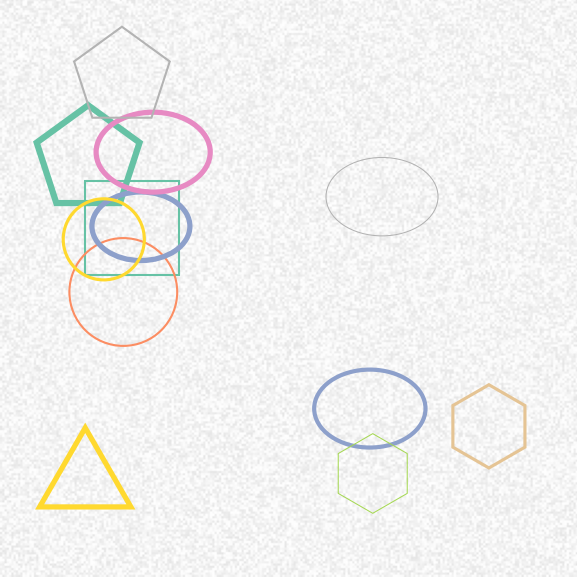[{"shape": "square", "thickness": 1, "radius": 0.41, "center": [0.228, 0.604]}, {"shape": "pentagon", "thickness": 3, "radius": 0.47, "center": [0.153, 0.723]}, {"shape": "circle", "thickness": 1, "radius": 0.47, "center": [0.214, 0.494]}, {"shape": "oval", "thickness": 2, "radius": 0.48, "center": [0.64, 0.292]}, {"shape": "oval", "thickness": 2.5, "radius": 0.42, "center": [0.244, 0.607]}, {"shape": "oval", "thickness": 2.5, "radius": 0.49, "center": [0.265, 0.736]}, {"shape": "hexagon", "thickness": 0.5, "radius": 0.34, "center": [0.645, 0.179]}, {"shape": "triangle", "thickness": 2.5, "radius": 0.46, "center": [0.148, 0.167]}, {"shape": "circle", "thickness": 1.5, "radius": 0.35, "center": [0.18, 0.585]}, {"shape": "hexagon", "thickness": 1.5, "radius": 0.36, "center": [0.847, 0.261]}, {"shape": "pentagon", "thickness": 1, "radius": 0.44, "center": [0.211, 0.866]}, {"shape": "oval", "thickness": 0.5, "radius": 0.48, "center": [0.662, 0.659]}]